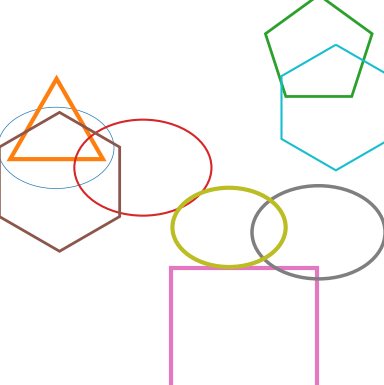[{"shape": "oval", "thickness": 0.5, "radius": 0.75, "center": [0.145, 0.616]}, {"shape": "triangle", "thickness": 3, "radius": 0.7, "center": [0.147, 0.656]}, {"shape": "pentagon", "thickness": 2, "radius": 0.73, "center": [0.828, 0.867]}, {"shape": "oval", "thickness": 1.5, "radius": 0.89, "center": [0.371, 0.565]}, {"shape": "hexagon", "thickness": 2, "radius": 0.9, "center": [0.155, 0.528]}, {"shape": "square", "thickness": 3, "radius": 0.95, "center": [0.634, 0.114]}, {"shape": "oval", "thickness": 2.5, "radius": 0.86, "center": [0.827, 0.397]}, {"shape": "oval", "thickness": 3, "radius": 0.74, "center": [0.595, 0.409]}, {"shape": "hexagon", "thickness": 1.5, "radius": 0.82, "center": [0.872, 0.721]}]